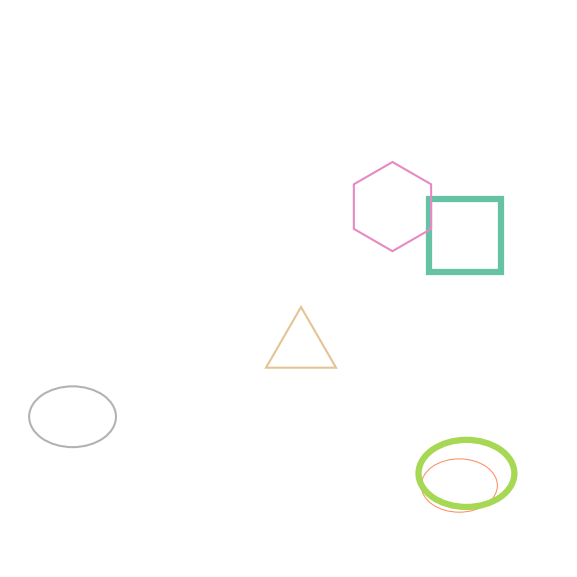[{"shape": "square", "thickness": 3, "radius": 0.32, "center": [0.805, 0.592]}, {"shape": "oval", "thickness": 0.5, "radius": 0.33, "center": [0.795, 0.158]}, {"shape": "hexagon", "thickness": 1, "radius": 0.39, "center": [0.68, 0.641]}, {"shape": "oval", "thickness": 3, "radius": 0.41, "center": [0.808, 0.179]}, {"shape": "triangle", "thickness": 1, "radius": 0.35, "center": [0.521, 0.397]}, {"shape": "oval", "thickness": 1, "radius": 0.38, "center": [0.126, 0.278]}]